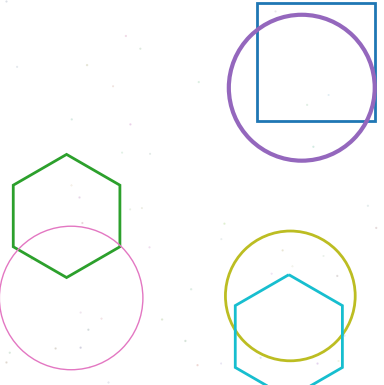[{"shape": "square", "thickness": 2, "radius": 0.77, "center": [0.822, 0.838]}, {"shape": "hexagon", "thickness": 2, "radius": 0.8, "center": [0.173, 0.439]}, {"shape": "circle", "thickness": 3, "radius": 0.95, "center": [0.784, 0.772]}, {"shape": "circle", "thickness": 1, "radius": 0.93, "center": [0.185, 0.226]}, {"shape": "circle", "thickness": 2, "radius": 0.84, "center": [0.754, 0.231]}, {"shape": "hexagon", "thickness": 2, "radius": 0.8, "center": [0.75, 0.126]}]